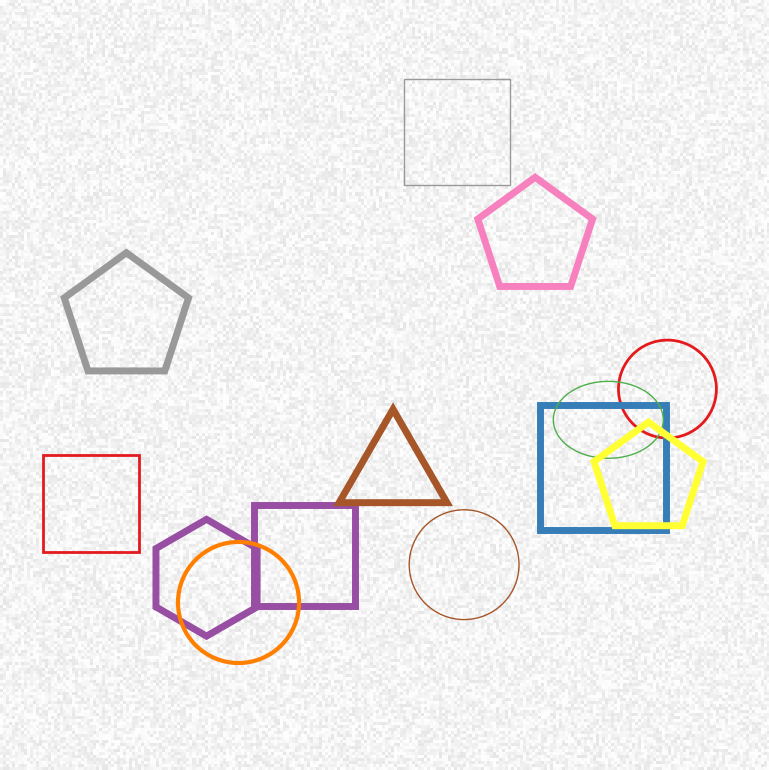[{"shape": "square", "thickness": 1, "radius": 0.31, "center": [0.118, 0.346]}, {"shape": "circle", "thickness": 1, "radius": 0.32, "center": [0.867, 0.495]}, {"shape": "square", "thickness": 2.5, "radius": 0.41, "center": [0.783, 0.393]}, {"shape": "oval", "thickness": 0.5, "radius": 0.36, "center": [0.79, 0.455]}, {"shape": "square", "thickness": 2.5, "radius": 0.33, "center": [0.395, 0.278]}, {"shape": "hexagon", "thickness": 2.5, "radius": 0.38, "center": [0.268, 0.25]}, {"shape": "circle", "thickness": 1.5, "radius": 0.39, "center": [0.31, 0.218]}, {"shape": "pentagon", "thickness": 2.5, "radius": 0.37, "center": [0.842, 0.377]}, {"shape": "triangle", "thickness": 2.5, "radius": 0.4, "center": [0.51, 0.388]}, {"shape": "circle", "thickness": 0.5, "radius": 0.36, "center": [0.603, 0.267]}, {"shape": "pentagon", "thickness": 2.5, "radius": 0.39, "center": [0.695, 0.691]}, {"shape": "pentagon", "thickness": 2.5, "radius": 0.42, "center": [0.164, 0.587]}, {"shape": "square", "thickness": 0.5, "radius": 0.34, "center": [0.594, 0.829]}]